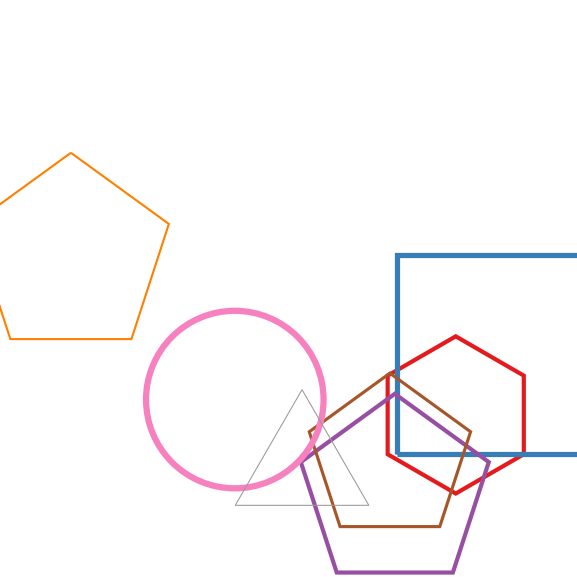[{"shape": "hexagon", "thickness": 2, "radius": 0.68, "center": [0.789, 0.281]}, {"shape": "square", "thickness": 2.5, "radius": 0.86, "center": [0.86, 0.385]}, {"shape": "pentagon", "thickness": 2, "radius": 0.86, "center": [0.684, 0.146]}, {"shape": "pentagon", "thickness": 1, "radius": 0.89, "center": [0.123, 0.556]}, {"shape": "pentagon", "thickness": 1.5, "radius": 0.73, "center": [0.675, 0.206]}, {"shape": "circle", "thickness": 3, "radius": 0.77, "center": [0.407, 0.307]}, {"shape": "triangle", "thickness": 0.5, "radius": 0.67, "center": [0.523, 0.191]}]